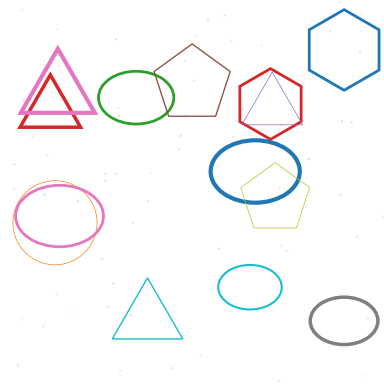[{"shape": "oval", "thickness": 3, "radius": 0.58, "center": [0.663, 0.555]}, {"shape": "hexagon", "thickness": 2, "radius": 0.52, "center": [0.894, 0.87]}, {"shape": "circle", "thickness": 0.5, "radius": 0.55, "center": [0.143, 0.421]}, {"shape": "oval", "thickness": 2, "radius": 0.49, "center": [0.354, 0.746]}, {"shape": "triangle", "thickness": 2.5, "radius": 0.45, "center": [0.131, 0.715]}, {"shape": "hexagon", "thickness": 2, "radius": 0.46, "center": [0.703, 0.73]}, {"shape": "triangle", "thickness": 0.5, "radius": 0.46, "center": [0.707, 0.721]}, {"shape": "pentagon", "thickness": 1, "radius": 0.52, "center": [0.499, 0.782]}, {"shape": "triangle", "thickness": 3, "radius": 0.55, "center": [0.15, 0.762]}, {"shape": "oval", "thickness": 2, "radius": 0.57, "center": [0.155, 0.439]}, {"shape": "oval", "thickness": 2.5, "radius": 0.44, "center": [0.894, 0.167]}, {"shape": "pentagon", "thickness": 0.5, "radius": 0.47, "center": [0.715, 0.484]}, {"shape": "oval", "thickness": 1.5, "radius": 0.41, "center": [0.649, 0.254]}, {"shape": "triangle", "thickness": 1, "radius": 0.53, "center": [0.383, 0.172]}]